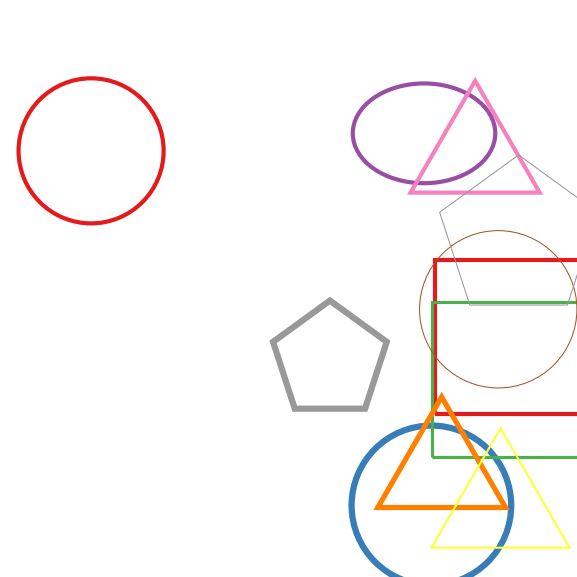[{"shape": "square", "thickness": 2, "radius": 0.66, "center": [0.886, 0.416]}, {"shape": "circle", "thickness": 2, "radius": 0.63, "center": [0.158, 0.738]}, {"shape": "circle", "thickness": 3, "radius": 0.69, "center": [0.747, 0.124]}, {"shape": "square", "thickness": 1.5, "radius": 0.67, "center": [0.882, 0.341]}, {"shape": "oval", "thickness": 2, "radius": 0.62, "center": [0.734, 0.768]}, {"shape": "triangle", "thickness": 2.5, "radius": 0.64, "center": [0.765, 0.184]}, {"shape": "triangle", "thickness": 1, "radius": 0.69, "center": [0.867, 0.12]}, {"shape": "circle", "thickness": 0.5, "radius": 0.68, "center": [0.863, 0.464]}, {"shape": "triangle", "thickness": 2, "radius": 0.65, "center": [0.823, 0.73]}, {"shape": "pentagon", "thickness": 3, "radius": 0.52, "center": [0.571, 0.375]}, {"shape": "pentagon", "thickness": 0.5, "radius": 0.72, "center": [0.898, 0.587]}]